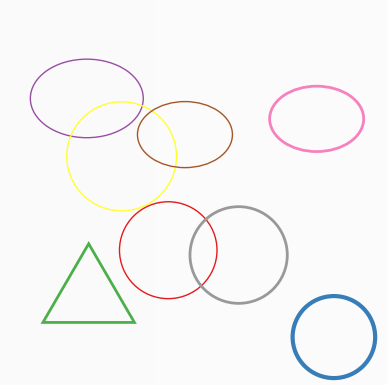[{"shape": "circle", "thickness": 1, "radius": 0.63, "center": [0.434, 0.35]}, {"shape": "circle", "thickness": 3, "radius": 0.53, "center": [0.862, 0.124]}, {"shape": "triangle", "thickness": 2, "radius": 0.68, "center": [0.229, 0.231]}, {"shape": "oval", "thickness": 1, "radius": 0.73, "center": [0.224, 0.744]}, {"shape": "circle", "thickness": 1, "radius": 0.71, "center": [0.314, 0.594]}, {"shape": "oval", "thickness": 1, "radius": 0.61, "center": [0.477, 0.65]}, {"shape": "oval", "thickness": 2, "radius": 0.61, "center": [0.817, 0.691]}, {"shape": "circle", "thickness": 2, "radius": 0.63, "center": [0.616, 0.338]}]